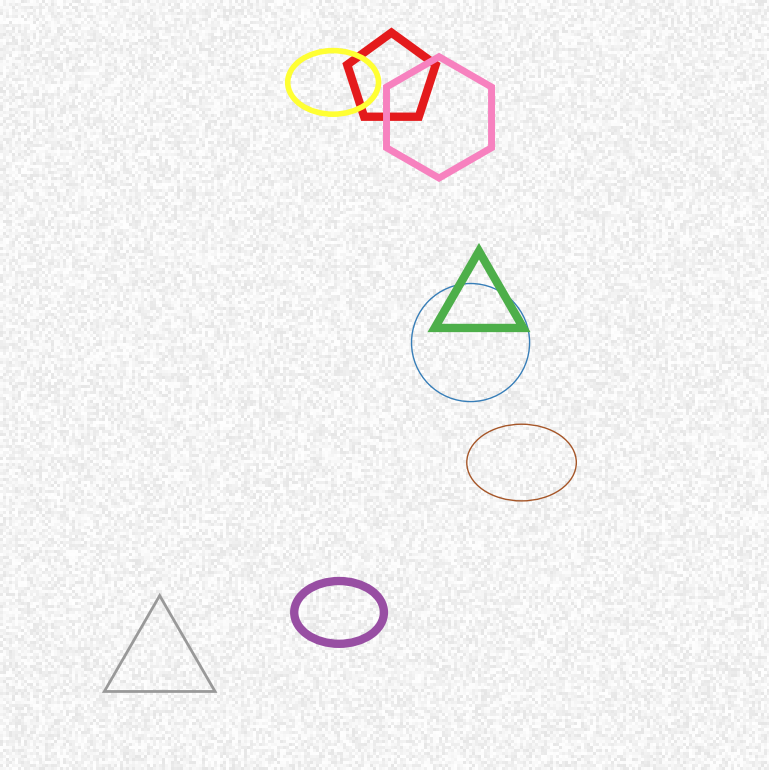[{"shape": "pentagon", "thickness": 3, "radius": 0.3, "center": [0.508, 0.897]}, {"shape": "circle", "thickness": 0.5, "radius": 0.38, "center": [0.611, 0.555]}, {"shape": "triangle", "thickness": 3, "radius": 0.33, "center": [0.622, 0.607]}, {"shape": "oval", "thickness": 3, "radius": 0.29, "center": [0.44, 0.205]}, {"shape": "oval", "thickness": 2, "radius": 0.29, "center": [0.433, 0.893]}, {"shape": "oval", "thickness": 0.5, "radius": 0.36, "center": [0.677, 0.399]}, {"shape": "hexagon", "thickness": 2.5, "radius": 0.39, "center": [0.57, 0.848]}, {"shape": "triangle", "thickness": 1, "radius": 0.42, "center": [0.207, 0.143]}]